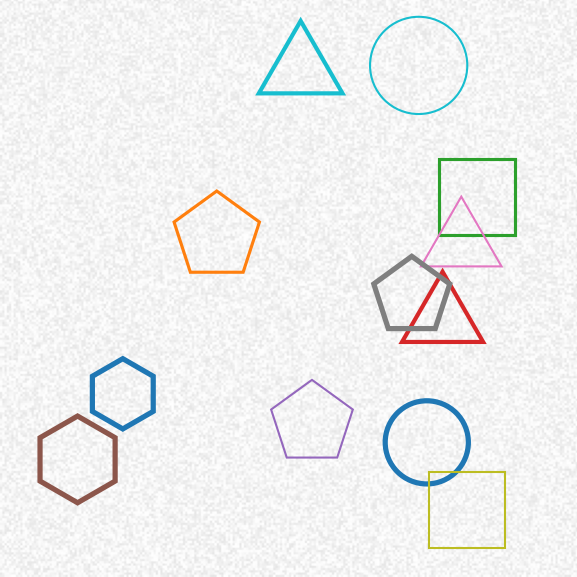[{"shape": "hexagon", "thickness": 2.5, "radius": 0.3, "center": [0.213, 0.317]}, {"shape": "circle", "thickness": 2.5, "radius": 0.36, "center": [0.739, 0.233]}, {"shape": "pentagon", "thickness": 1.5, "radius": 0.39, "center": [0.375, 0.591]}, {"shape": "square", "thickness": 1.5, "radius": 0.33, "center": [0.825, 0.658]}, {"shape": "triangle", "thickness": 2, "radius": 0.41, "center": [0.766, 0.448]}, {"shape": "pentagon", "thickness": 1, "radius": 0.37, "center": [0.54, 0.267]}, {"shape": "hexagon", "thickness": 2.5, "radius": 0.38, "center": [0.134, 0.204]}, {"shape": "triangle", "thickness": 1, "radius": 0.4, "center": [0.799, 0.578]}, {"shape": "pentagon", "thickness": 2.5, "radius": 0.35, "center": [0.713, 0.486]}, {"shape": "square", "thickness": 1, "radius": 0.33, "center": [0.808, 0.115]}, {"shape": "circle", "thickness": 1, "radius": 0.42, "center": [0.725, 0.886]}, {"shape": "triangle", "thickness": 2, "radius": 0.42, "center": [0.521, 0.879]}]